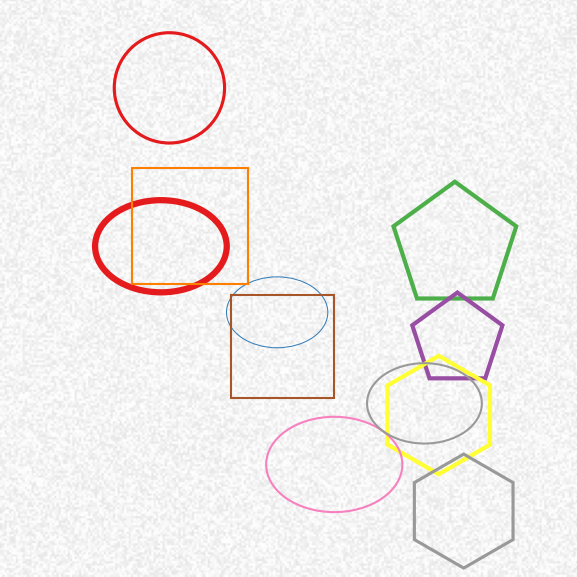[{"shape": "oval", "thickness": 3, "radius": 0.57, "center": [0.279, 0.573]}, {"shape": "circle", "thickness": 1.5, "radius": 0.48, "center": [0.293, 0.847]}, {"shape": "oval", "thickness": 0.5, "radius": 0.44, "center": [0.48, 0.458]}, {"shape": "pentagon", "thickness": 2, "radius": 0.56, "center": [0.788, 0.573]}, {"shape": "pentagon", "thickness": 2, "radius": 0.41, "center": [0.792, 0.41]}, {"shape": "square", "thickness": 1, "radius": 0.5, "center": [0.329, 0.608]}, {"shape": "hexagon", "thickness": 2, "radius": 0.51, "center": [0.76, 0.28]}, {"shape": "square", "thickness": 1, "radius": 0.44, "center": [0.49, 0.399]}, {"shape": "oval", "thickness": 1, "radius": 0.59, "center": [0.579, 0.195]}, {"shape": "hexagon", "thickness": 1.5, "radius": 0.49, "center": [0.803, 0.114]}, {"shape": "oval", "thickness": 1, "radius": 0.5, "center": [0.735, 0.301]}]